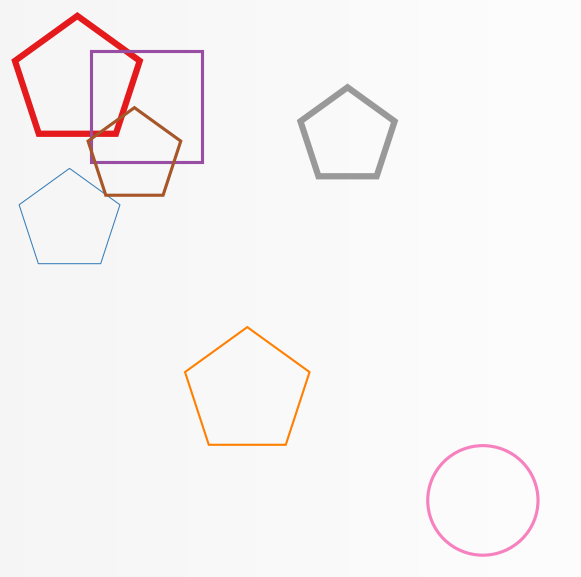[{"shape": "pentagon", "thickness": 3, "radius": 0.56, "center": [0.133, 0.859]}, {"shape": "pentagon", "thickness": 0.5, "radius": 0.46, "center": [0.12, 0.616]}, {"shape": "square", "thickness": 1.5, "radius": 0.48, "center": [0.252, 0.815]}, {"shape": "pentagon", "thickness": 1, "radius": 0.56, "center": [0.425, 0.32]}, {"shape": "pentagon", "thickness": 1.5, "radius": 0.42, "center": [0.231, 0.729]}, {"shape": "circle", "thickness": 1.5, "radius": 0.47, "center": [0.831, 0.133]}, {"shape": "pentagon", "thickness": 3, "radius": 0.43, "center": [0.598, 0.763]}]